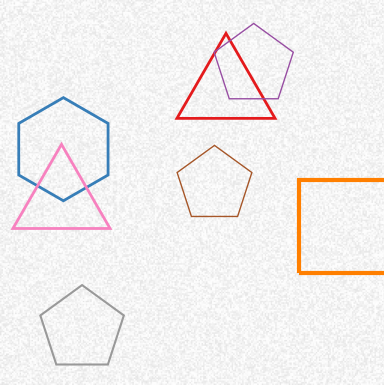[{"shape": "triangle", "thickness": 2, "radius": 0.74, "center": [0.587, 0.766]}, {"shape": "hexagon", "thickness": 2, "radius": 0.67, "center": [0.165, 0.612]}, {"shape": "pentagon", "thickness": 1, "radius": 0.54, "center": [0.659, 0.831]}, {"shape": "square", "thickness": 3, "radius": 0.6, "center": [0.898, 0.411]}, {"shape": "pentagon", "thickness": 1, "radius": 0.51, "center": [0.557, 0.52]}, {"shape": "triangle", "thickness": 2, "radius": 0.73, "center": [0.16, 0.479]}, {"shape": "pentagon", "thickness": 1.5, "radius": 0.57, "center": [0.213, 0.145]}]